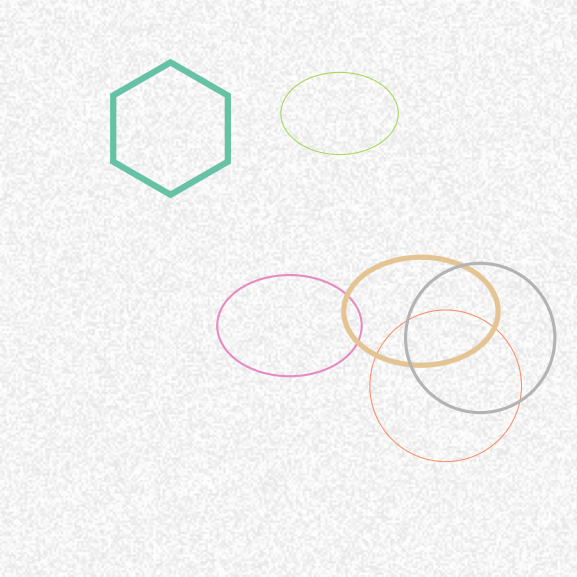[{"shape": "hexagon", "thickness": 3, "radius": 0.57, "center": [0.295, 0.776]}, {"shape": "circle", "thickness": 0.5, "radius": 0.66, "center": [0.772, 0.331]}, {"shape": "oval", "thickness": 1, "radius": 0.63, "center": [0.501, 0.435]}, {"shape": "oval", "thickness": 0.5, "radius": 0.51, "center": [0.588, 0.803]}, {"shape": "oval", "thickness": 2.5, "radius": 0.67, "center": [0.729, 0.46]}, {"shape": "circle", "thickness": 1.5, "radius": 0.65, "center": [0.832, 0.414]}]